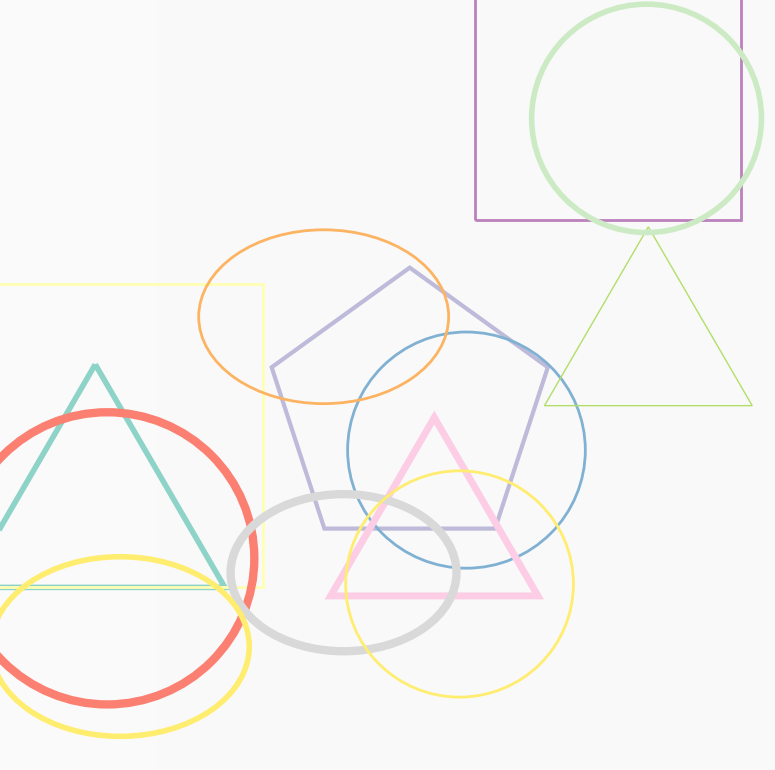[{"shape": "triangle", "thickness": 2, "radius": 0.97, "center": [0.123, 0.334]}, {"shape": "square", "thickness": 1, "radius": 0.99, "center": [0.143, 0.435]}, {"shape": "pentagon", "thickness": 1.5, "radius": 0.94, "center": [0.529, 0.465]}, {"shape": "circle", "thickness": 3, "radius": 0.95, "center": [0.138, 0.275]}, {"shape": "circle", "thickness": 1, "radius": 0.77, "center": [0.602, 0.415]}, {"shape": "oval", "thickness": 1, "radius": 0.81, "center": [0.418, 0.589]}, {"shape": "triangle", "thickness": 0.5, "radius": 0.77, "center": [0.837, 0.551]}, {"shape": "triangle", "thickness": 2.5, "radius": 0.77, "center": [0.56, 0.303]}, {"shape": "oval", "thickness": 3, "radius": 0.73, "center": [0.443, 0.256]}, {"shape": "square", "thickness": 1, "radius": 0.86, "center": [0.785, 0.886]}, {"shape": "circle", "thickness": 2, "radius": 0.74, "center": [0.834, 0.846]}, {"shape": "circle", "thickness": 1, "radius": 0.73, "center": [0.593, 0.242]}, {"shape": "oval", "thickness": 2, "radius": 0.83, "center": [0.155, 0.16]}]